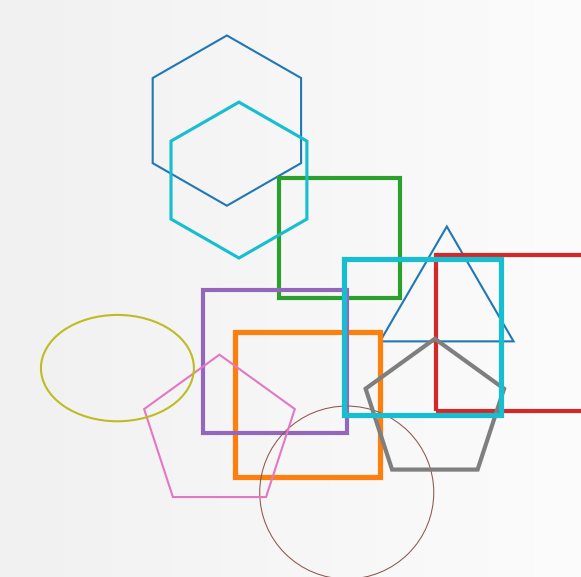[{"shape": "hexagon", "thickness": 1, "radius": 0.74, "center": [0.39, 0.79]}, {"shape": "triangle", "thickness": 1, "radius": 0.66, "center": [0.769, 0.474]}, {"shape": "square", "thickness": 2.5, "radius": 0.63, "center": [0.529, 0.299]}, {"shape": "square", "thickness": 2, "radius": 0.52, "center": [0.584, 0.587]}, {"shape": "square", "thickness": 2, "radius": 0.68, "center": [0.885, 0.423]}, {"shape": "square", "thickness": 2, "radius": 0.62, "center": [0.474, 0.373]}, {"shape": "circle", "thickness": 0.5, "radius": 0.75, "center": [0.597, 0.146]}, {"shape": "pentagon", "thickness": 1, "radius": 0.68, "center": [0.378, 0.249]}, {"shape": "pentagon", "thickness": 2, "radius": 0.63, "center": [0.748, 0.287]}, {"shape": "oval", "thickness": 1, "radius": 0.66, "center": [0.202, 0.362]}, {"shape": "hexagon", "thickness": 1.5, "radius": 0.67, "center": [0.411, 0.687]}, {"shape": "square", "thickness": 2.5, "radius": 0.68, "center": [0.727, 0.416]}]